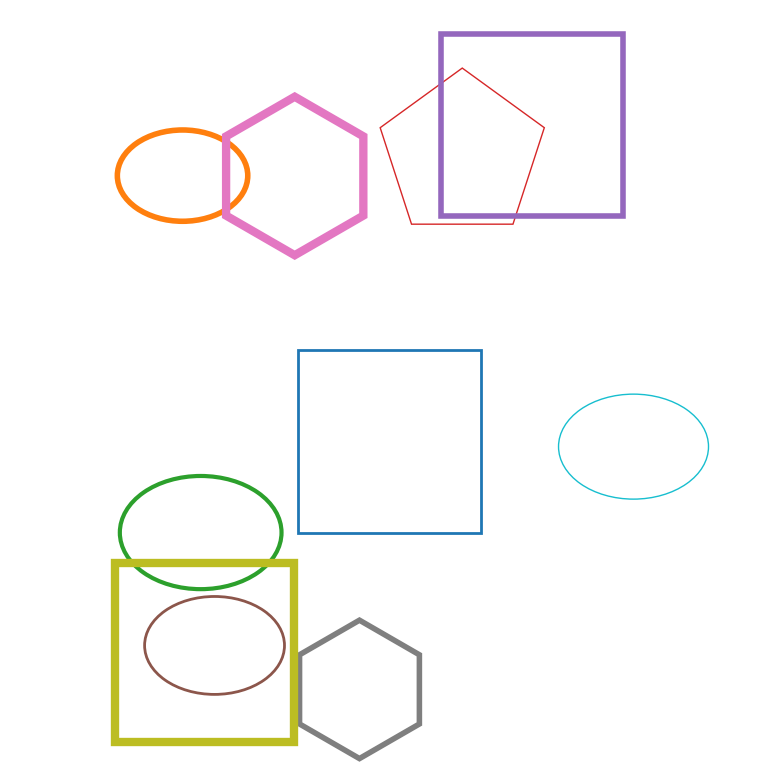[{"shape": "square", "thickness": 1, "radius": 0.6, "center": [0.506, 0.426]}, {"shape": "oval", "thickness": 2, "radius": 0.42, "center": [0.237, 0.772]}, {"shape": "oval", "thickness": 1.5, "radius": 0.52, "center": [0.261, 0.308]}, {"shape": "pentagon", "thickness": 0.5, "radius": 0.56, "center": [0.6, 0.8]}, {"shape": "square", "thickness": 2, "radius": 0.59, "center": [0.691, 0.837]}, {"shape": "oval", "thickness": 1, "radius": 0.45, "center": [0.279, 0.162]}, {"shape": "hexagon", "thickness": 3, "radius": 0.51, "center": [0.383, 0.771]}, {"shape": "hexagon", "thickness": 2, "radius": 0.45, "center": [0.467, 0.105]}, {"shape": "square", "thickness": 3, "radius": 0.58, "center": [0.265, 0.153]}, {"shape": "oval", "thickness": 0.5, "radius": 0.49, "center": [0.823, 0.42]}]